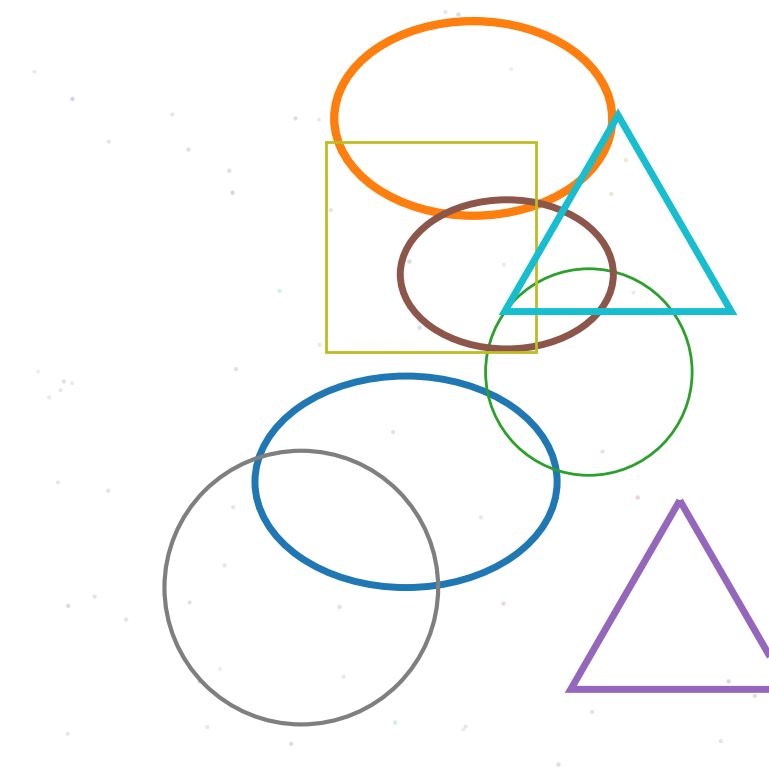[{"shape": "oval", "thickness": 2.5, "radius": 0.98, "center": [0.527, 0.374]}, {"shape": "oval", "thickness": 3, "radius": 0.9, "center": [0.615, 0.846]}, {"shape": "circle", "thickness": 1, "radius": 0.67, "center": [0.765, 0.517]}, {"shape": "triangle", "thickness": 2.5, "radius": 0.82, "center": [0.883, 0.187]}, {"shape": "oval", "thickness": 2.5, "radius": 0.69, "center": [0.658, 0.644]}, {"shape": "circle", "thickness": 1.5, "radius": 0.89, "center": [0.391, 0.237]}, {"shape": "square", "thickness": 1, "radius": 0.68, "center": [0.56, 0.679]}, {"shape": "triangle", "thickness": 2.5, "radius": 0.85, "center": [0.803, 0.68]}]